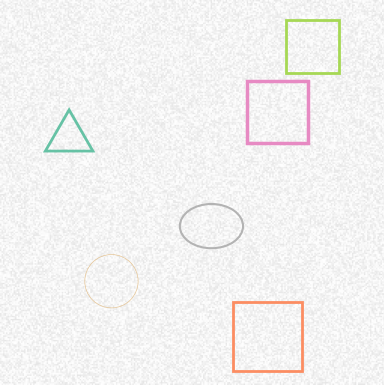[{"shape": "triangle", "thickness": 2, "radius": 0.36, "center": [0.18, 0.643]}, {"shape": "square", "thickness": 2, "radius": 0.45, "center": [0.695, 0.125]}, {"shape": "square", "thickness": 2.5, "radius": 0.4, "center": [0.721, 0.709]}, {"shape": "square", "thickness": 2, "radius": 0.35, "center": [0.812, 0.879]}, {"shape": "circle", "thickness": 0.5, "radius": 0.35, "center": [0.289, 0.27]}, {"shape": "oval", "thickness": 1.5, "radius": 0.41, "center": [0.549, 0.413]}]